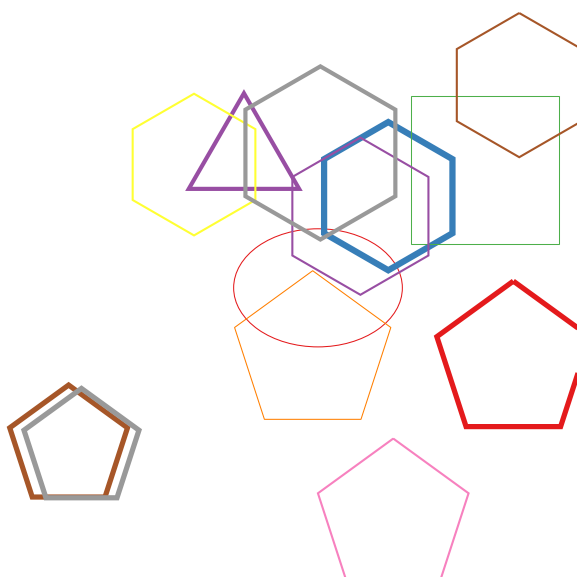[{"shape": "pentagon", "thickness": 2.5, "radius": 0.7, "center": [0.889, 0.373]}, {"shape": "oval", "thickness": 0.5, "radius": 0.73, "center": [0.551, 0.501]}, {"shape": "hexagon", "thickness": 3, "radius": 0.64, "center": [0.672, 0.659]}, {"shape": "square", "thickness": 0.5, "radius": 0.64, "center": [0.84, 0.705]}, {"shape": "hexagon", "thickness": 1, "radius": 0.68, "center": [0.624, 0.625]}, {"shape": "triangle", "thickness": 2, "radius": 0.55, "center": [0.422, 0.727]}, {"shape": "pentagon", "thickness": 0.5, "radius": 0.71, "center": [0.541, 0.388]}, {"shape": "hexagon", "thickness": 1, "radius": 0.61, "center": [0.336, 0.714]}, {"shape": "pentagon", "thickness": 2.5, "radius": 0.54, "center": [0.119, 0.225]}, {"shape": "hexagon", "thickness": 1, "radius": 0.62, "center": [0.899, 0.852]}, {"shape": "pentagon", "thickness": 1, "radius": 0.69, "center": [0.681, 0.103]}, {"shape": "hexagon", "thickness": 2, "radius": 0.75, "center": [0.555, 0.734]}, {"shape": "pentagon", "thickness": 2.5, "radius": 0.52, "center": [0.141, 0.222]}]